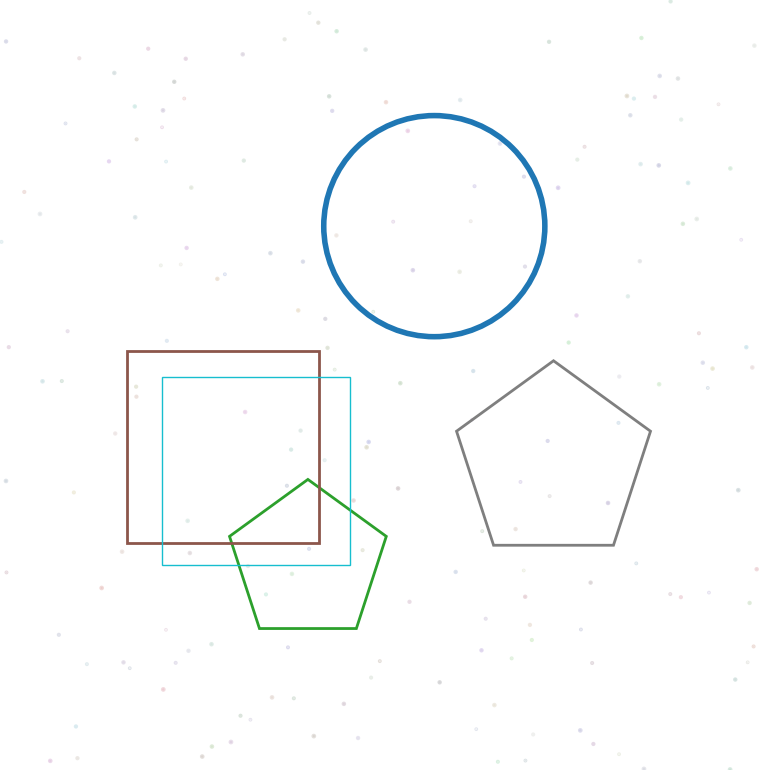[{"shape": "circle", "thickness": 2, "radius": 0.72, "center": [0.564, 0.706]}, {"shape": "pentagon", "thickness": 1, "radius": 0.54, "center": [0.4, 0.27]}, {"shape": "square", "thickness": 1, "radius": 0.62, "center": [0.29, 0.419]}, {"shape": "pentagon", "thickness": 1, "radius": 0.66, "center": [0.719, 0.399]}, {"shape": "square", "thickness": 0.5, "radius": 0.61, "center": [0.332, 0.389]}]